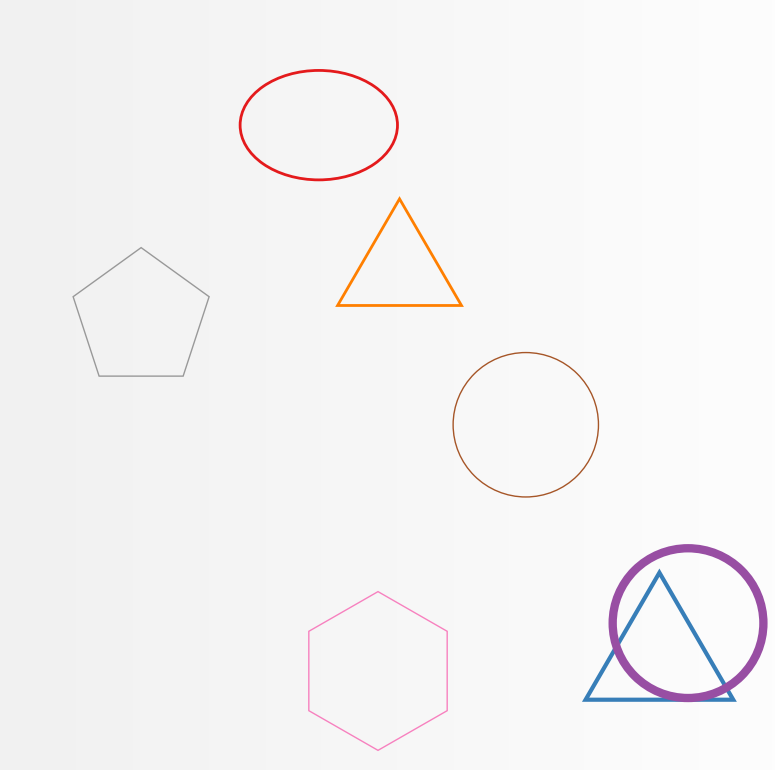[{"shape": "oval", "thickness": 1, "radius": 0.51, "center": [0.411, 0.837]}, {"shape": "triangle", "thickness": 1.5, "radius": 0.55, "center": [0.851, 0.146]}, {"shape": "circle", "thickness": 3, "radius": 0.49, "center": [0.888, 0.191]}, {"shape": "triangle", "thickness": 1, "radius": 0.46, "center": [0.516, 0.649]}, {"shape": "circle", "thickness": 0.5, "radius": 0.47, "center": [0.678, 0.448]}, {"shape": "hexagon", "thickness": 0.5, "radius": 0.52, "center": [0.488, 0.129]}, {"shape": "pentagon", "thickness": 0.5, "radius": 0.46, "center": [0.182, 0.586]}]